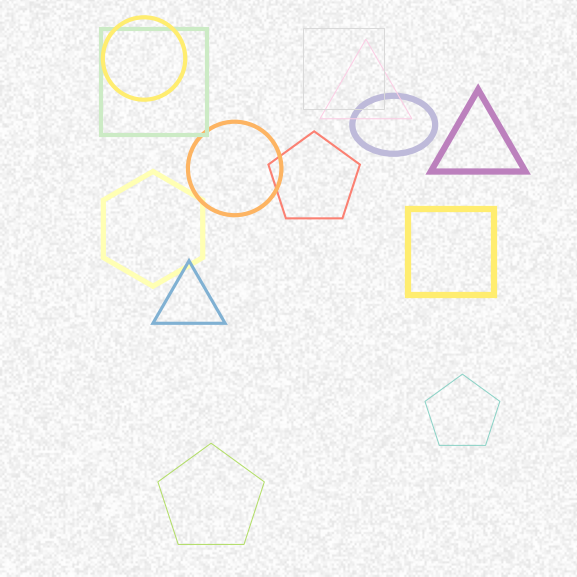[{"shape": "pentagon", "thickness": 0.5, "radius": 0.34, "center": [0.801, 0.283]}, {"shape": "hexagon", "thickness": 2.5, "radius": 0.5, "center": [0.265, 0.603]}, {"shape": "oval", "thickness": 3, "radius": 0.36, "center": [0.682, 0.783]}, {"shape": "pentagon", "thickness": 1, "radius": 0.42, "center": [0.544, 0.688]}, {"shape": "triangle", "thickness": 1.5, "radius": 0.36, "center": [0.327, 0.475]}, {"shape": "circle", "thickness": 2, "radius": 0.4, "center": [0.406, 0.707]}, {"shape": "pentagon", "thickness": 0.5, "radius": 0.48, "center": [0.366, 0.135]}, {"shape": "triangle", "thickness": 0.5, "radius": 0.46, "center": [0.634, 0.839]}, {"shape": "square", "thickness": 0.5, "radius": 0.35, "center": [0.595, 0.88]}, {"shape": "triangle", "thickness": 3, "radius": 0.47, "center": [0.828, 0.749]}, {"shape": "square", "thickness": 2, "radius": 0.46, "center": [0.267, 0.857]}, {"shape": "square", "thickness": 3, "radius": 0.37, "center": [0.781, 0.562]}, {"shape": "circle", "thickness": 2, "radius": 0.36, "center": [0.249, 0.898]}]